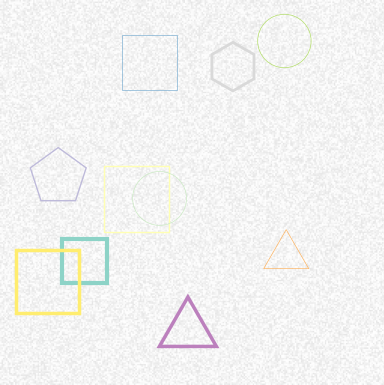[{"shape": "square", "thickness": 3, "radius": 0.29, "center": [0.22, 0.322]}, {"shape": "square", "thickness": 1, "radius": 0.42, "center": [0.355, 0.483]}, {"shape": "pentagon", "thickness": 1, "radius": 0.38, "center": [0.151, 0.54]}, {"shape": "square", "thickness": 0.5, "radius": 0.36, "center": [0.389, 0.837]}, {"shape": "triangle", "thickness": 0.5, "radius": 0.34, "center": [0.743, 0.336]}, {"shape": "circle", "thickness": 0.5, "radius": 0.35, "center": [0.739, 0.894]}, {"shape": "hexagon", "thickness": 2, "radius": 0.32, "center": [0.605, 0.827]}, {"shape": "triangle", "thickness": 2.5, "radius": 0.43, "center": [0.488, 0.143]}, {"shape": "circle", "thickness": 0.5, "radius": 0.35, "center": [0.414, 0.485]}, {"shape": "square", "thickness": 2.5, "radius": 0.41, "center": [0.123, 0.269]}]